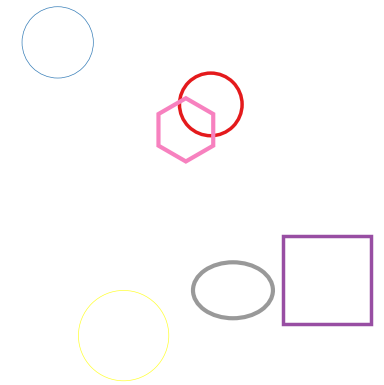[{"shape": "circle", "thickness": 2.5, "radius": 0.41, "center": [0.547, 0.729]}, {"shape": "circle", "thickness": 0.5, "radius": 0.46, "center": [0.15, 0.89]}, {"shape": "square", "thickness": 2.5, "radius": 0.57, "center": [0.849, 0.273]}, {"shape": "circle", "thickness": 0.5, "radius": 0.59, "center": [0.321, 0.128]}, {"shape": "hexagon", "thickness": 3, "radius": 0.41, "center": [0.483, 0.663]}, {"shape": "oval", "thickness": 3, "radius": 0.52, "center": [0.605, 0.246]}]